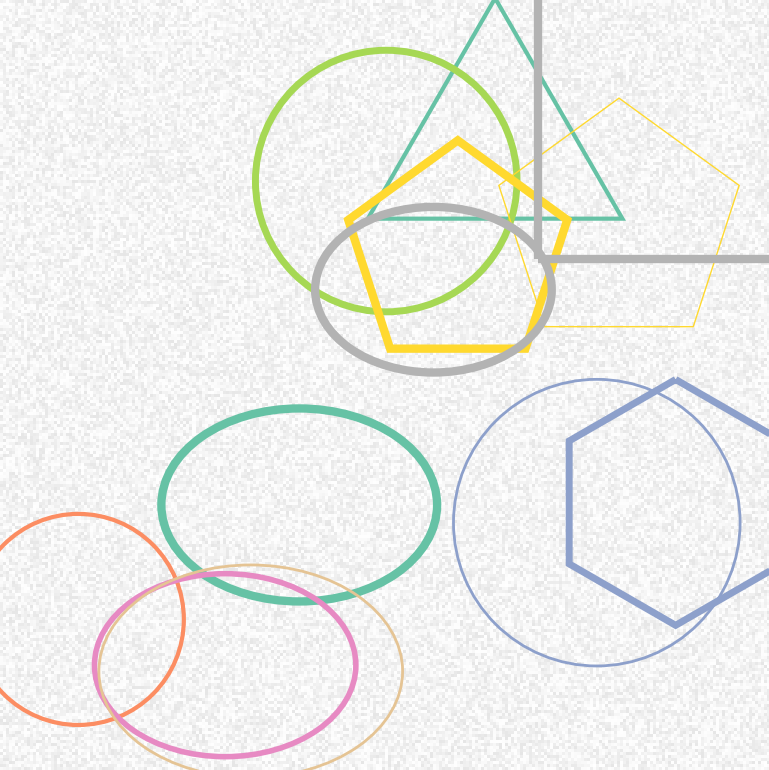[{"shape": "triangle", "thickness": 1.5, "radius": 0.95, "center": [0.643, 0.811]}, {"shape": "oval", "thickness": 3, "radius": 0.9, "center": [0.389, 0.344]}, {"shape": "circle", "thickness": 1.5, "radius": 0.69, "center": [0.102, 0.196]}, {"shape": "circle", "thickness": 1, "radius": 0.93, "center": [0.775, 0.321]}, {"shape": "hexagon", "thickness": 2.5, "radius": 0.8, "center": [0.877, 0.348]}, {"shape": "oval", "thickness": 2, "radius": 0.85, "center": [0.292, 0.136]}, {"shape": "circle", "thickness": 2.5, "radius": 0.85, "center": [0.502, 0.765]}, {"shape": "pentagon", "thickness": 3, "radius": 0.75, "center": [0.595, 0.668]}, {"shape": "pentagon", "thickness": 0.5, "radius": 0.82, "center": [0.804, 0.708]}, {"shape": "oval", "thickness": 1, "radius": 0.99, "center": [0.326, 0.128]}, {"shape": "oval", "thickness": 3, "radius": 0.77, "center": [0.563, 0.624]}, {"shape": "square", "thickness": 3, "radius": 0.93, "center": [0.884, 0.849]}]